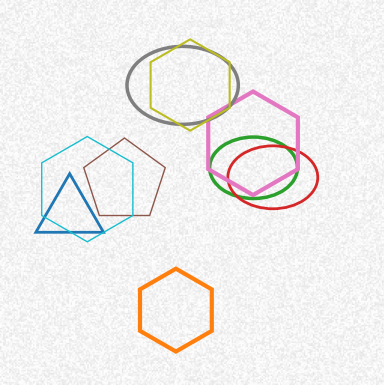[{"shape": "triangle", "thickness": 2, "radius": 0.51, "center": [0.181, 0.447]}, {"shape": "hexagon", "thickness": 3, "radius": 0.54, "center": [0.457, 0.195]}, {"shape": "oval", "thickness": 2.5, "radius": 0.57, "center": [0.659, 0.564]}, {"shape": "oval", "thickness": 2, "radius": 0.58, "center": [0.709, 0.539]}, {"shape": "pentagon", "thickness": 1, "radius": 0.56, "center": [0.323, 0.53]}, {"shape": "hexagon", "thickness": 3, "radius": 0.67, "center": [0.657, 0.628]}, {"shape": "oval", "thickness": 2.5, "radius": 0.72, "center": [0.474, 0.778]}, {"shape": "hexagon", "thickness": 1.5, "radius": 0.59, "center": [0.494, 0.779]}, {"shape": "hexagon", "thickness": 1, "radius": 0.68, "center": [0.227, 0.509]}]